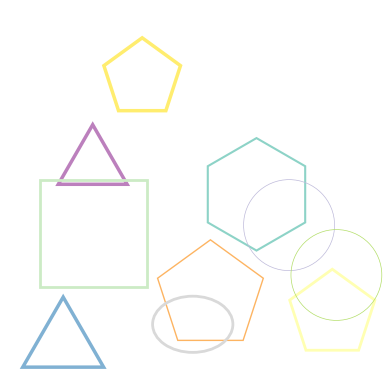[{"shape": "hexagon", "thickness": 1.5, "radius": 0.73, "center": [0.666, 0.495]}, {"shape": "pentagon", "thickness": 2, "radius": 0.58, "center": [0.863, 0.184]}, {"shape": "circle", "thickness": 0.5, "radius": 0.59, "center": [0.751, 0.415]}, {"shape": "triangle", "thickness": 2.5, "radius": 0.61, "center": [0.164, 0.107]}, {"shape": "pentagon", "thickness": 1, "radius": 0.72, "center": [0.547, 0.233]}, {"shape": "circle", "thickness": 0.5, "radius": 0.59, "center": [0.874, 0.286]}, {"shape": "oval", "thickness": 2, "radius": 0.52, "center": [0.501, 0.158]}, {"shape": "triangle", "thickness": 2.5, "radius": 0.52, "center": [0.241, 0.573]}, {"shape": "square", "thickness": 2, "radius": 0.69, "center": [0.242, 0.394]}, {"shape": "pentagon", "thickness": 2.5, "radius": 0.52, "center": [0.369, 0.797]}]